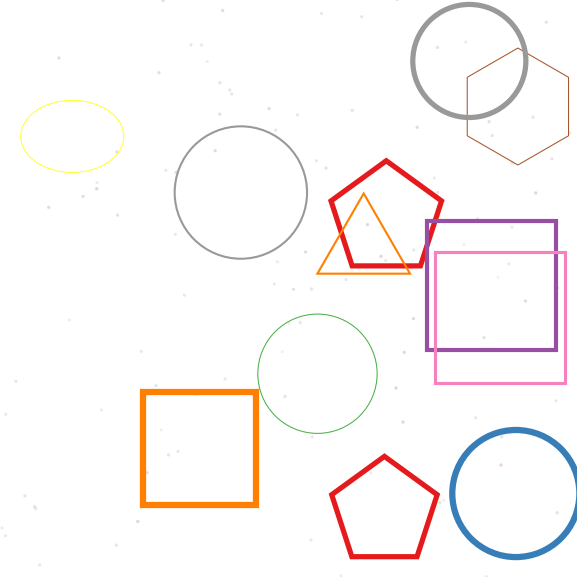[{"shape": "pentagon", "thickness": 2.5, "radius": 0.48, "center": [0.666, 0.113]}, {"shape": "pentagon", "thickness": 2.5, "radius": 0.5, "center": [0.669, 0.62]}, {"shape": "circle", "thickness": 3, "radius": 0.55, "center": [0.893, 0.145]}, {"shape": "circle", "thickness": 0.5, "radius": 0.52, "center": [0.55, 0.352]}, {"shape": "square", "thickness": 2, "radius": 0.56, "center": [0.851, 0.505]}, {"shape": "triangle", "thickness": 1, "radius": 0.46, "center": [0.63, 0.572]}, {"shape": "square", "thickness": 3, "radius": 0.49, "center": [0.346, 0.222]}, {"shape": "oval", "thickness": 0.5, "radius": 0.45, "center": [0.125, 0.763]}, {"shape": "hexagon", "thickness": 0.5, "radius": 0.51, "center": [0.897, 0.815]}, {"shape": "square", "thickness": 1.5, "radius": 0.57, "center": [0.866, 0.449]}, {"shape": "circle", "thickness": 1, "radius": 0.57, "center": [0.417, 0.666]}, {"shape": "circle", "thickness": 2.5, "radius": 0.49, "center": [0.813, 0.894]}]